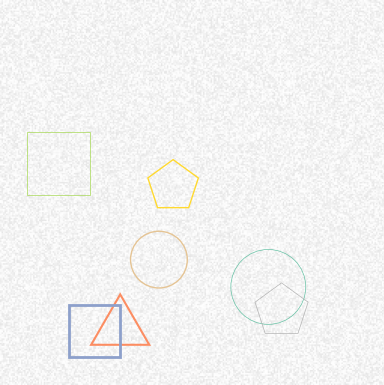[{"shape": "circle", "thickness": 0.5, "radius": 0.49, "center": [0.697, 0.255]}, {"shape": "triangle", "thickness": 1.5, "radius": 0.44, "center": [0.312, 0.148]}, {"shape": "square", "thickness": 2, "radius": 0.33, "center": [0.246, 0.141]}, {"shape": "square", "thickness": 0.5, "radius": 0.41, "center": [0.152, 0.575]}, {"shape": "pentagon", "thickness": 1, "radius": 0.34, "center": [0.45, 0.516]}, {"shape": "circle", "thickness": 1, "radius": 0.37, "center": [0.413, 0.326]}, {"shape": "pentagon", "thickness": 0.5, "radius": 0.36, "center": [0.731, 0.193]}]